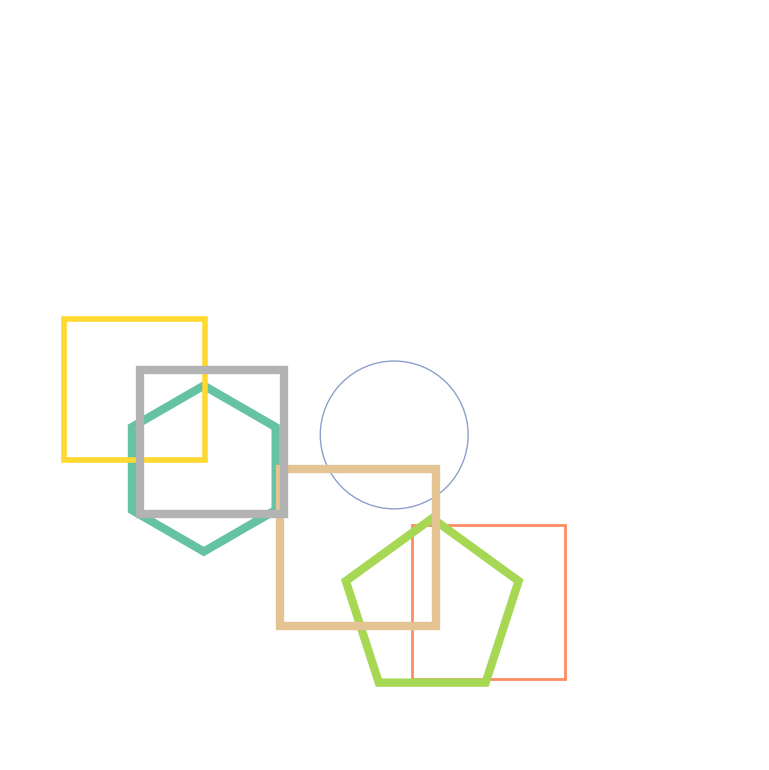[{"shape": "hexagon", "thickness": 3, "radius": 0.54, "center": [0.265, 0.391]}, {"shape": "square", "thickness": 1, "radius": 0.5, "center": [0.634, 0.218]}, {"shape": "circle", "thickness": 0.5, "radius": 0.48, "center": [0.512, 0.435]}, {"shape": "pentagon", "thickness": 3, "radius": 0.59, "center": [0.561, 0.209]}, {"shape": "square", "thickness": 2, "radius": 0.46, "center": [0.175, 0.494]}, {"shape": "square", "thickness": 3, "radius": 0.51, "center": [0.465, 0.289]}, {"shape": "square", "thickness": 3, "radius": 0.46, "center": [0.275, 0.426]}]